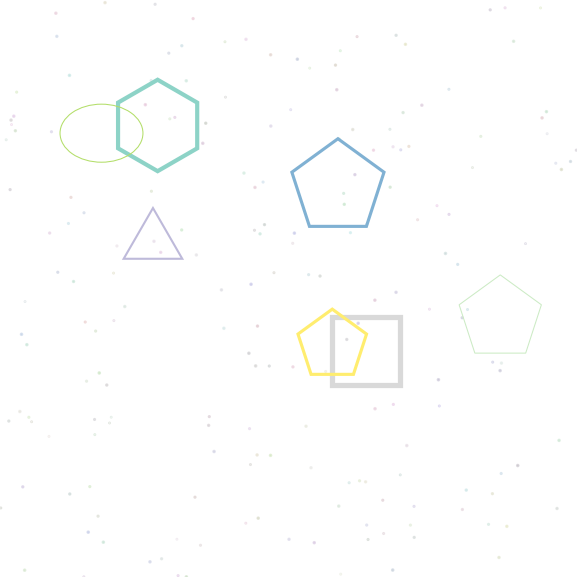[{"shape": "hexagon", "thickness": 2, "radius": 0.4, "center": [0.273, 0.782]}, {"shape": "triangle", "thickness": 1, "radius": 0.29, "center": [0.265, 0.58]}, {"shape": "pentagon", "thickness": 1.5, "radius": 0.42, "center": [0.585, 0.675]}, {"shape": "oval", "thickness": 0.5, "radius": 0.36, "center": [0.176, 0.768]}, {"shape": "square", "thickness": 2.5, "radius": 0.29, "center": [0.634, 0.391]}, {"shape": "pentagon", "thickness": 0.5, "radius": 0.37, "center": [0.866, 0.448]}, {"shape": "pentagon", "thickness": 1.5, "radius": 0.31, "center": [0.575, 0.401]}]